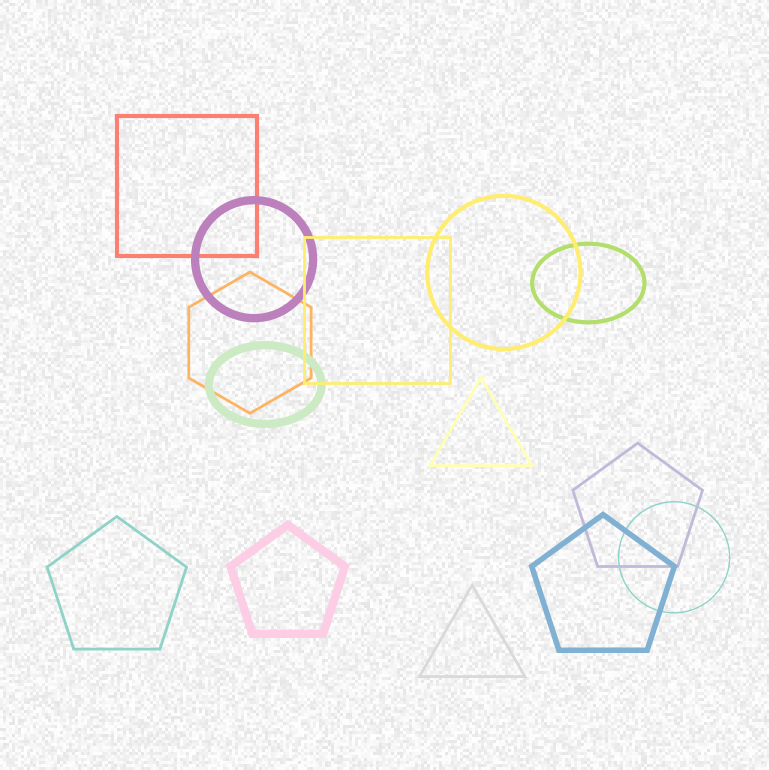[{"shape": "pentagon", "thickness": 1, "radius": 0.48, "center": [0.152, 0.234]}, {"shape": "circle", "thickness": 0.5, "radius": 0.36, "center": [0.875, 0.276]}, {"shape": "triangle", "thickness": 1, "radius": 0.38, "center": [0.625, 0.433]}, {"shape": "pentagon", "thickness": 1, "radius": 0.44, "center": [0.828, 0.336]}, {"shape": "square", "thickness": 1.5, "radius": 0.45, "center": [0.243, 0.759]}, {"shape": "pentagon", "thickness": 2, "radius": 0.49, "center": [0.783, 0.234]}, {"shape": "hexagon", "thickness": 1, "radius": 0.46, "center": [0.325, 0.555]}, {"shape": "oval", "thickness": 1.5, "radius": 0.36, "center": [0.764, 0.632]}, {"shape": "pentagon", "thickness": 3, "radius": 0.39, "center": [0.374, 0.24]}, {"shape": "triangle", "thickness": 1, "radius": 0.4, "center": [0.613, 0.161]}, {"shape": "circle", "thickness": 3, "radius": 0.38, "center": [0.33, 0.663]}, {"shape": "oval", "thickness": 3, "radius": 0.37, "center": [0.345, 0.501]}, {"shape": "square", "thickness": 1, "radius": 0.47, "center": [0.489, 0.597]}, {"shape": "circle", "thickness": 1.5, "radius": 0.5, "center": [0.654, 0.646]}]